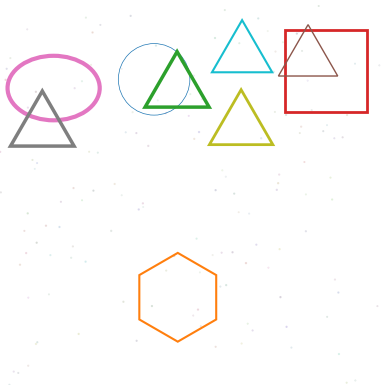[{"shape": "circle", "thickness": 0.5, "radius": 0.46, "center": [0.4, 0.794]}, {"shape": "hexagon", "thickness": 1.5, "radius": 0.58, "center": [0.462, 0.228]}, {"shape": "triangle", "thickness": 2.5, "radius": 0.48, "center": [0.46, 0.77]}, {"shape": "square", "thickness": 2, "radius": 0.53, "center": [0.846, 0.816]}, {"shape": "triangle", "thickness": 1, "radius": 0.44, "center": [0.8, 0.847]}, {"shape": "oval", "thickness": 3, "radius": 0.6, "center": [0.139, 0.771]}, {"shape": "triangle", "thickness": 2.5, "radius": 0.48, "center": [0.11, 0.668]}, {"shape": "triangle", "thickness": 2, "radius": 0.48, "center": [0.626, 0.672]}, {"shape": "triangle", "thickness": 1.5, "radius": 0.45, "center": [0.629, 0.857]}]